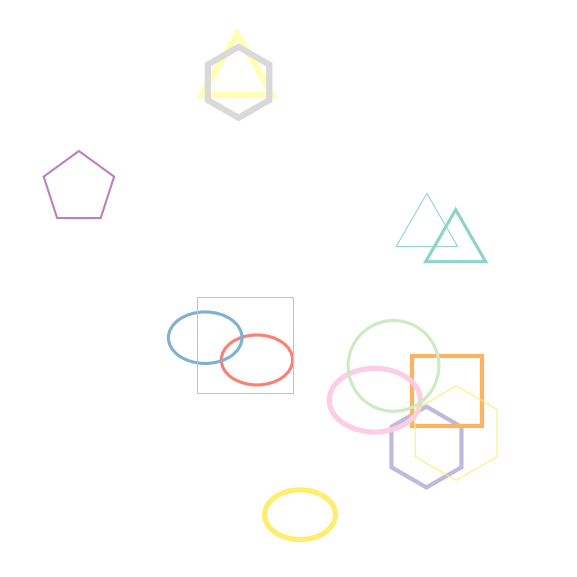[{"shape": "triangle", "thickness": 0.5, "radius": 0.31, "center": [0.739, 0.603]}, {"shape": "triangle", "thickness": 1.5, "radius": 0.3, "center": [0.789, 0.576]}, {"shape": "triangle", "thickness": 3, "radius": 0.35, "center": [0.411, 0.87]}, {"shape": "hexagon", "thickness": 2, "radius": 0.35, "center": [0.738, 0.225]}, {"shape": "oval", "thickness": 1.5, "radius": 0.31, "center": [0.445, 0.376]}, {"shape": "oval", "thickness": 1.5, "radius": 0.32, "center": [0.355, 0.414]}, {"shape": "square", "thickness": 2, "radius": 0.3, "center": [0.774, 0.322]}, {"shape": "square", "thickness": 0.5, "radius": 0.42, "center": [0.424, 0.402]}, {"shape": "oval", "thickness": 2.5, "radius": 0.39, "center": [0.649, 0.306]}, {"shape": "hexagon", "thickness": 3, "radius": 0.31, "center": [0.413, 0.857]}, {"shape": "pentagon", "thickness": 1, "radius": 0.32, "center": [0.137, 0.673]}, {"shape": "circle", "thickness": 1.5, "radius": 0.39, "center": [0.681, 0.366]}, {"shape": "hexagon", "thickness": 0.5, "radius": 0.41, "center": [0.79, 0.249]}, {"shape": "oval", "thickness": 2.5, "radius": 0.31, "center": [0.52, 0.108]}]